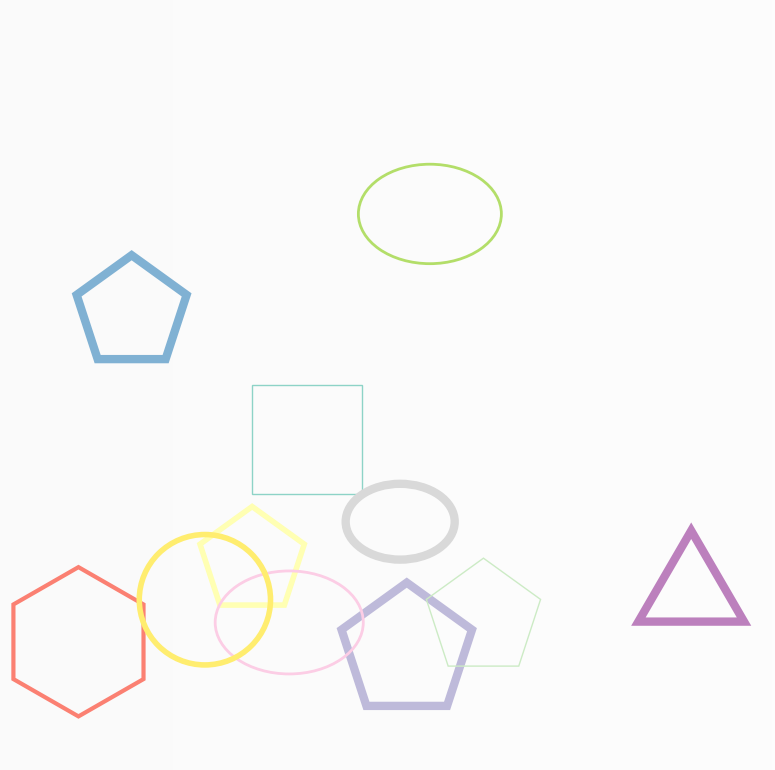[{"shape": "square", "thickness": 0.5, "radius": 0.35, "center": [0.396, 0.429]}, {"shape": "pentagon", "thickness": 2, "radius": 0.35, "center": [0.325, 0.271]}, {"shape": "pentagon", "thickness": 3, "radius": 0.44, "center": [0.525, 0.155]}, {"shape": "hexagon", "thickness": 1.5, "radius": 0.48, "center": [0.101, 0.167]}, {"shape": "pentagon", "thickness": 3, "radius": 0.37, "center": [0.17, 0.594]}, {"shape": "oval", "thickness": 1, "radius": 0.46, "center": [0.555, 0.722]}, {"shape": "oval", "thickness": 1, "radius": 0.48, "center": [0.373, 0.192]}, {"shape": "oval", "thickness": 3, "radius": 0.35, "center": [0.516, 0.322]}, {"shape": "triangle", "thickness": 3, "radius": 0.39, "center": [0.892, 0.232]}, {"shape": "pentagon", "thickness": 0.5, "radius": 0.39, "center": [0.624, 0.198]}, {"shape": "circle", "thickness": 2, "radius": 0.42, "center": [0.264, 0.221]}]